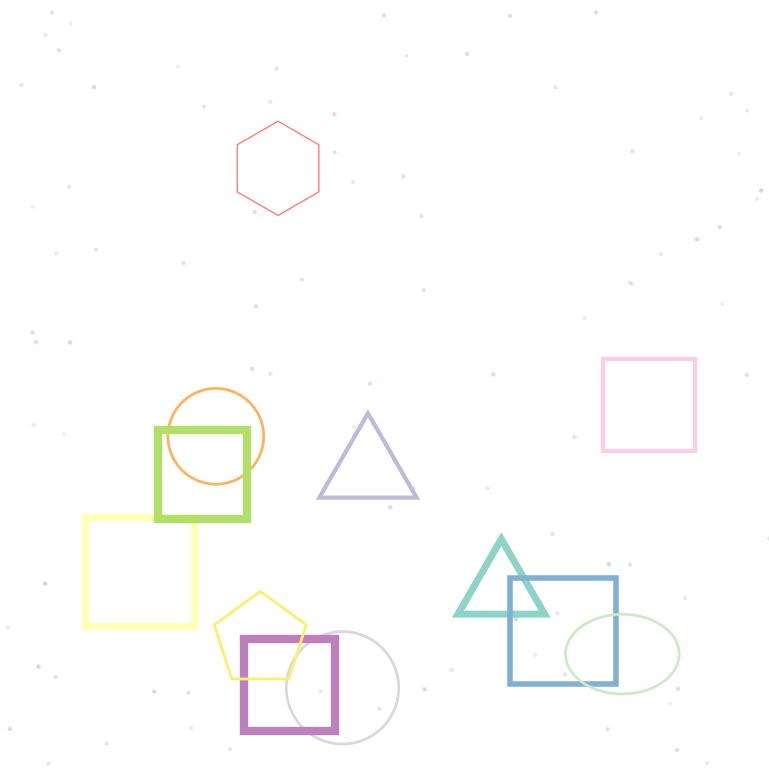[{"shape": "triangle", "thickness": 2.5, "radius": 0.32, "center": [0.651, 0.235]}, {"shape": "square", "thickness": 2.5, "radius": 0.35, "center": [0.181, 0.258]}, {"shape": "triangle", "thickness": 1.5, "radius": 0.36, "center": [0.478, 0.39]}, {"shape": "hexagon", "thickness": 0.5, "radius": 0.31, "center": [0.361, 0.781]}, {"shape": "square", "thickness": 2, "radius": 0.34, "center": [0.731, 0.181]}, {"shape": "circle", "thickness": 1, "radius": 0.31, "center": [0.28, 0.433]}, {"shape": "square", "thickness": 3, "radius": 0.29, "center": [0.263, 0.384]}, {"shape": "square", "thickness": 1.5, "radius": 0.3, "center": [0.843, 0.473]}, {"shape": "circle", "thickness": 1, "radius": 0.37, "center": [0.445, 0.107]}, {"shape": "square", "thickness": 3, "radius": 0.3, "center": [0.376, 0.11]}, {"shape": "oval", "thickness": 1, "radius": 0.37, "center": [0.808, 0.15]}, {"shape": "pentagon", "thickness": 1, "radius": 0.31, "center": [0.338, 0.169]}]